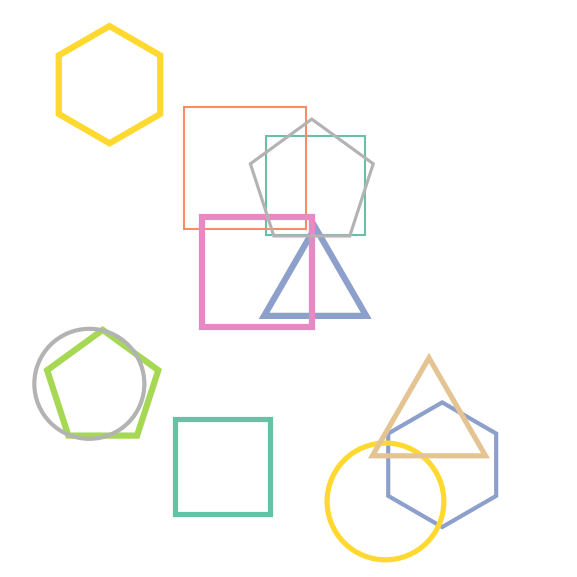[{"shape": "square", "thickness": 2.5, "radius": 0.41, "center": [0.385, 0.191]}, {"shape": "square", "thickness": 1, "radius": 0.43, "center": [0.546, 0.677]}, {"shape": "square", "thickness": 1, "radius": 0.53, "center": [0.424, 0.708]}, {"shape": "hexagon", "thickness": 2, "radius": 0.54, "center": [0.766, 0.194]}, {"shape": "triangle", "thickness": 3, "radius": 0.51, "center": [0.546, 0.503]}, {"shape": "square", "thickness": 3, "radius": 0.48, "center": [0.445, 0.528]}, {"shape": "pentagon", "thickness": 3, "radius": 0.51, "center": [0.178, 0.327]}, {"shape": "hexagon", "thickness": 3, "radius": 0.51, "center": [0.19, 0.852]}, {"shape": "circle", "thickness": 2.5, "radius": 0.51, "center": [0.667, 0.131]}, {"shape": "triangle", "thickness": 2.5, "radius": 0.57, "center": [0.743, 0.266]}, {"shape": "circle", "thickness": 2, "radius": 0.48, "center": [0.155, 0.335]}, {"shape": "pentagon", "thickness": 1.5, "radius": 0.56, "center": [0.54, 0.681]}]